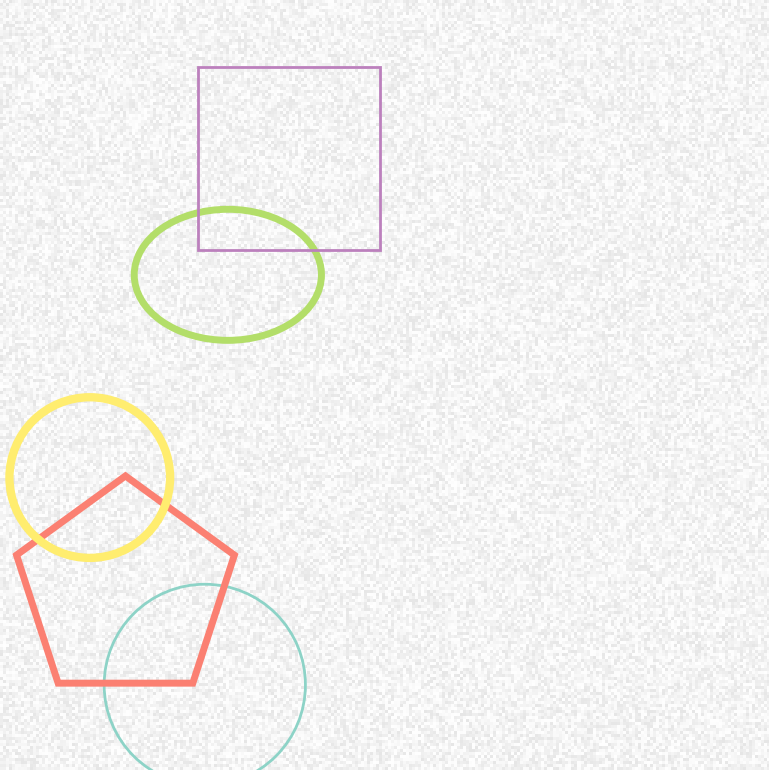[{"shape": "circle", "thickness": 1, "radius": 0.65, "center": [0.266, 0.111]}, {"shape": "pentagon", "thickness": 2.5, "radius": 0.74, "center": [0.163, 0.233]}, {"shape": "oval", "thickness": 2.5, "radius": 0.61, "center": [0.296, 0.643]}, {"shape": "square", "thickness": 1, "radius": 0.59, "center": [0.375, 0.794]}, {"shape": "circle", "thickness": 3, "radius": 0.52, "center": [0.117, 0.38]}]